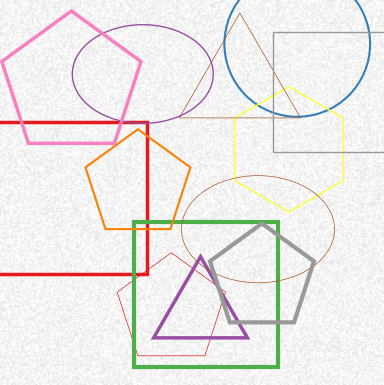[{"shape": "pentagon", "thickness": 0.5, "radius": 0.74, "center": [0.445, 0.196]}, {"shape": "square", "thickness": 2.5, "radius": 0.99, "center": [0.184, 0.485]}, {"shape": "circle", "thickness": 1.5, "radius": 0.95, "center": [0.772, 0.886]}, {"shape": "square", "thickness": 3, "radius": 0.94, "center": [0.535, 0.235]}, {"shape": "triangle", "thickness": 2.5, "radius": 0.7, "center": [0.521, 0.193]}, {"shape": "oval", "thickness": 1, "radius": 0.92, "center": [0.371, 0.808]}, {"shape": "pentagon", "thickness": 1.5, "radius": 0.72, "center": [0.358, 0.521]}, {"shape": "hexagon", "thickness": 1, "radius": 0.81, "center": [0.75, 0.612]}, {"shape": "triangle", "thickness": 0.5, "radius": 0.91, "center": [0.623, 0.785]}, {"shape": "oval", "thickness": 0.5, "radius": 0.99, "center": [0.67, 0.405]}, {"shape": "pentagon", "thickness": 2.5, "radius": 0.95, "center": [0.185, 0.781]}, {"shape": "square", "thickness": 1, "radius": 0.78, "center": [0.865, 0.761]}, {"shape": "pentagon", "thickness": 3, "radius": 0.71, "center": [0.68, 0.278]}]